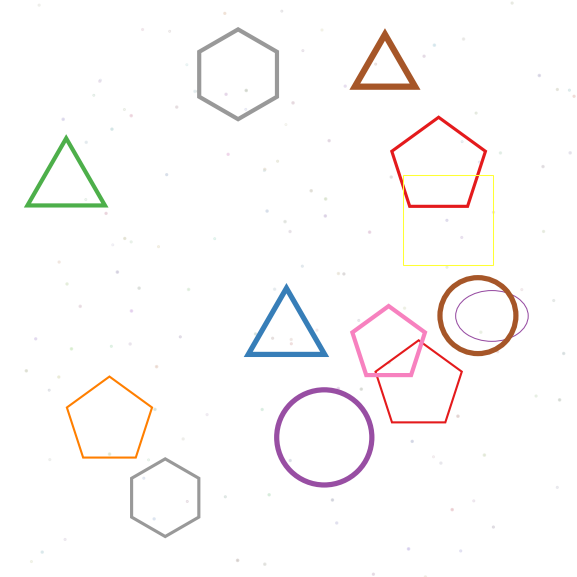[{"shape": "pentagon", "thickness": 1.5, "radius": 0.43, "center": [0.76, 0.711]}, {"shape": "pentagon", "thickness": 1, "radius": 0.39, "center": [0.725, 0.331]}, {"shape": "triangle", "thickness": 2.5, "radius": 0.38, "center": [0.496, 0.424]}, {"shape": "triangle", "thickness": 2, "radius": 0.39, "center": [0.115, 0.682]}, {"shape": "circle", "thickness": 2.5, "radius": 0.41, "center": [0.562, 0.242]}, {"shape": "oval", "thickness": 0.5, "radius": 0.31, "center": [0.852, 0.452]}, {"shape": "pentagon", "thickness": 1, "radius": 0.39, "center": [0.19, 0.27]}, {"shape": "square", "thickness": 0.5, "radius": 0.39, "center": [0.775, 0.619]}, {"shape": "circle", "thickness": 2.5, "radius": 0.33, "center": [0.828, 0.453]}, {"shape": "triangle", "thickness": 3, "radius": 0.3, "center": [0.667, 0.879]}, {"shape": "pentagon", "thickness": 2, "radius": 0.33, "center": [0.673, 0.403]}, {"shape": "hexagon", "thickness": 2, "radius": 0.39, "center": [0.412, 0.871]}, {"shape": "hexagon", "thickness": 1.5, "radius": 0.34, "center": [0.286, 0.137]}]